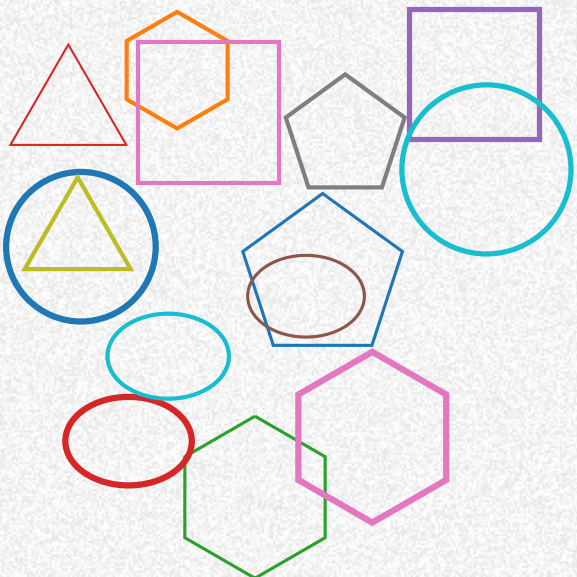[{"shape": "circle", "thickness": 3, "radius": 0.65, "center": [0.14, 0.572]}, {"shape": "pentagon", "thickness": 1.5, "radius": 0.73, "center": [0.559, 0.519]}, {"shape": "hexagon", "thickness": 2, "radius": 0.5, "center": [0.307, 0.878]}, {"shape": "hexagon", "thickness": 1.5, "radius": 0.7, "center": [0.442, 0.138]}, {"shape": "triangle", "thickness": 1, "radius": 0.58, "center": [0.118, 0.806]}, {"shape": "oval", "thickness": 3, "radius": 0.55, "center": [0.223, 0.235]}, {"shape": "square", "thickness": 2.5, "radius": 0.56, "center": [0.82, 0.871]}, {"shape": "oval", "thickness": 1.5, "radius": 0.51, "center": [0.53, 0.486]}, {"shape": "hexagon", "thickness": 3, "radius": 0.74, "center": [0.645, 0.242]}, {"shape": "square", "thickness": 2, "radius": 0.61, "center": [0.361, 0.805]}, {"shape": "pentagon", "thickness": 2, "radius": 0.54, "center": [0.598, 0.762]}, {"shape": "triangle", "thickness": 2, "radius": 0.53, "center": [0.135, 0.586]}, {"shape": "circle", "thickness": 2.5, "radius": 0.73, "center": [0.842, 0.706]}, {"shape": "oval", "thickness": 2, "radius": 0.53, "center": [0.291, 0.382]}]